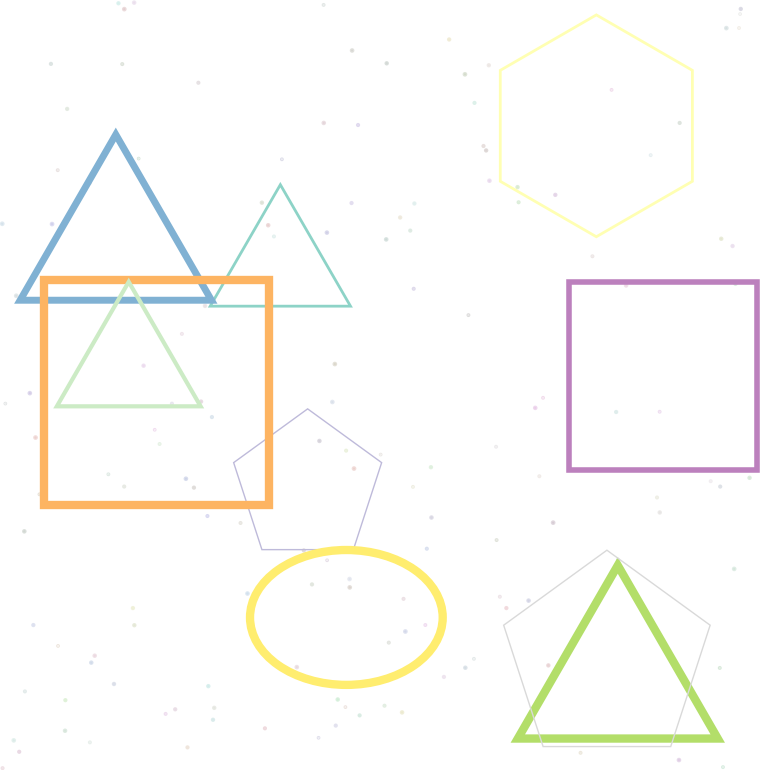[{"shape": "triangle", "thickness": 1, "radius": 0.53, "center": [0.364, 0.655]}, {"shape": "hexagon", "thickness": 1, "radius": 0.72, "center": [0.774, 0.837]}, {"shape": "pentagon", "thickness": 0.5, "radius": 0.51, "center": [0.4, 0.368]}, {"shape": "triangle", "thickness": 2.5, "radius": 0.72, "center": [0.15, 0.682]}, {"shape": "square", "thickness": 3, "radius": 0.73, "center": [0.203, 0.49]}, {"shape": "triangle", "thickness": 3, "radius": 0.75, "center": [0.802, 0.116]}, {"shape": "pentagon", "thickness": 0.5, "radius": 0.7, "center": [0.788, 0.144]}, {"shape": "square", "thickness": 2, "radius": 0.61, "center": [0.861, 0.512]}, {"shape": "triangle", "thickness": 1.5, "radius": 0.54, "center": [0.167, 0.526]}, {"shape": "oval", "thickness": 3, "radius": 0.63, "center": [0.45, 0.198]}]